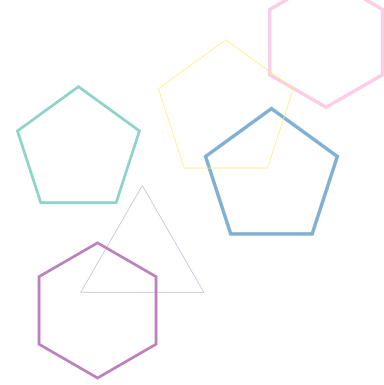[{"shape": "pentagon", "thickness": 2, "radius": 0.83, "center": [0.204, 0.608]}, {"shape": "triangle", "thickness": 0.5, "radius": 0.92, "center": [0.37, 0.333]}, {"shape": "pentagon", "thickness": 2.5, "radius": 0.9, "center": [0.705, 0.538]}, {"shape": "hexagon", "thickness": 2.5, "radius": 0.85, "center": [0.847, 0.891]}, {"shape": "hexagon", "thickness": 2, "radius": 0.88, "center": [0.253, 0.194]}, {"shape": "pentagon", "thickness": 0.5, "radius": 0.92, "center": [0.587, 0.713]}]